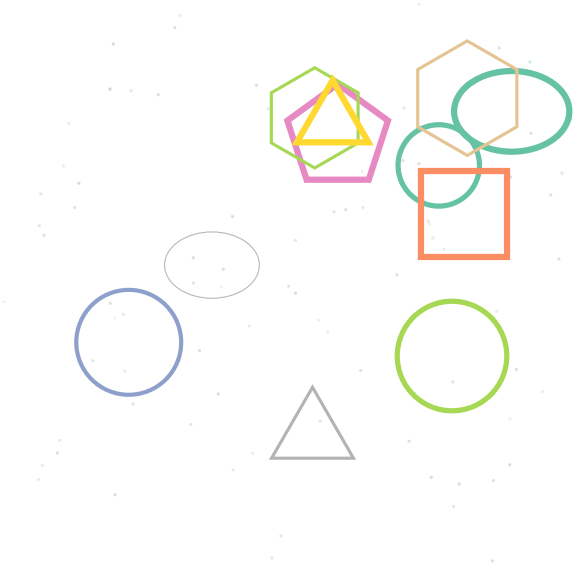[{"shape": "circle", "thickness": 2.5, "radius": 0.35, "center": [0.76, 0.713]}, {"shape": "oval", "thickness": 3, "radius": 0.5, "center": [0.886, 0.806]}, {"shape": "square", "thickness": 3, "radius": 0.37, "center": [0.803, 0.628]}, {"shape": "circle", "thickness": 2, "radius": 0.45, "center": [0.223, 0.406]}, {"shape": "pentagon", "thickness": 3, "radius": 0.46, "center": [0.585, 0.762]}, {"shape": "circle", "thickness": 2.5, "radius": 0.47, "center": [0.783, 0.383]}, {"shape": "hexagon", "thickness": 1.5, "radius": 0.43, "center": [0.545, 0.795]}, {"shape": "triangle", "thickness": 3, "radius": 0.36, "center": [0.576, 0.788]}, {"shape": "hexagon", "thickness": 1.5, "radius": 0.5, "center": [0.809, 0.829]}, {"shape": "oval", "thickness": 0.5, "radius": 0.41, "center": [0.367, 0.54]}, {"shape": "triangle", "thickness": 1.5, "radius": 0.41, "center": [0.541, 0.247]}]